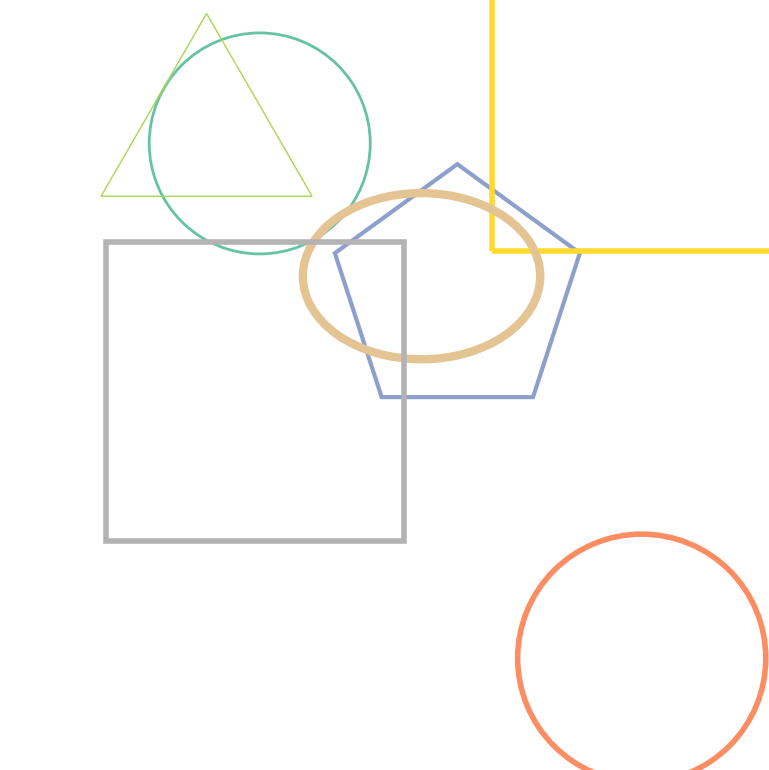[{"shape": "circle", "thickness": 1, "radius": 0.72, "center": [0.337, 0.814]}, {"shape": "circle", "thickness": 2, "radius": 0.81, "center": [0.833, 0.145]}, {"shape": "pentagon", "thickness": 1.5, "radius": 0.84, "center": [0.594, 0.62]}, {"shape": "triangle", "thickness": 0.5, "radius": 0.79, "center": [0.268, 0.824]}, {"shape": "square", "thickness": 2, "radius": 0.97, "center": [0.834, 0.868]}, {"shape": "oval", "thickness": 3, "radius": 0.77, "center": [0.547, 0.641]}, {"shape": "square", "thickness": 2, "radius": 0.97, "center": [0.331, 0.492]}]